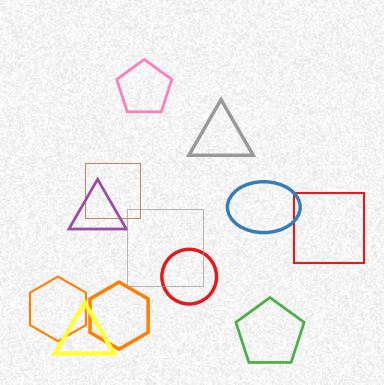[{"shape": "square", "thickness": 1.5, "radius": 0.45, "center": [0.854, 0.407]}, {"shape": "circle", "thickness": 2.5, "radius": 0.36, "center": [0.491, 0.281]}, {"shape": "oval", "thickness": 2.5, "radius": 0.47, "center": [0.685, 0.462]}, {"shape": "pentagon", "thickness": 2, "radius": 0.47, "center": [0.701, 0.134]}, {"shape": "triangle", "thickness": 2, "radius": 0.43, "center": [0.254, 0.448]}, {"shape": "hexagon", "thickness": 1.5, "radius": 0.42, "center": [0.15, 0.198]}, {"shape": "hexagon", "thickness": 2.5, "radius": 0.44, "center": [0.309, 0.18]}, {"shape": "triangle", "thickness": 3, "radius": 0.44, "center": [0.22, 0.126]}, {"shape": "square", "thickness": 0.5, "radius": 0.36, "center": [0.291, 0.505]}, {"shape": "pentagon", "thickness": 2, "radius": 0.38, "center": [0.375, 0.771]}, {"shape": "triangle", "thickness": 2.5, "radius": 0.48, "center": [0.574, 0.645]}, {"shape": "square", "thickness": 0.5, "radius": 0.5, "center": [0.429, 0.358]}]